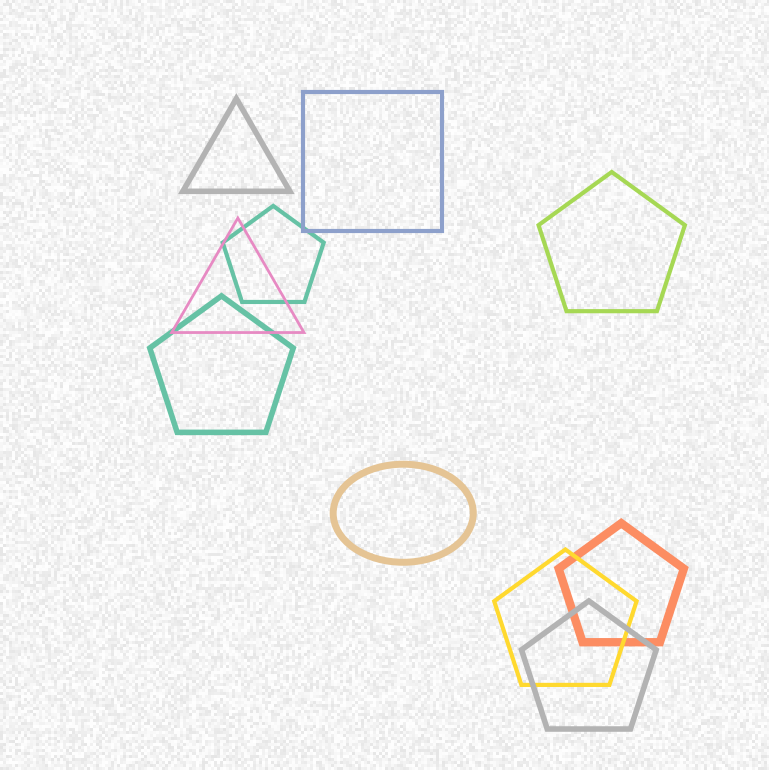[{"shape": "pentagon", "thickness": 2, "radius": 0.49, "center": [0.288, 0.518]}, {"shape": "pentagon", "thickness": 1.5, "radius": 0.34, "center": [0.355, 0.664]}, {"shape": "pentagon", "thickness": 3, "radius": 0.43, "center": [0.807, 0.235]}, {"shape": "square", "thickness": 1.5, "radius": 0.45, "center": [0.483, 0.79]}, {"shape": "triangle", "thickness": 1, "radius": 0.5, "center": [0.309, 0.618]}, {"shape": "pentagon", "thickness": 1.5, "radius": 0.5, "center": [0.794, 0.677]}, {"shape": "pentagon", "thickness": 1.5, "radius": 0.49, "center": [0.734, 0.189]}, {"shape": "oval", "thickness": 2.5, "radius": 0.45, "center": [0.524, 0.333]}, {"shape": "pentagon", "thickness": 2, "radius": 0.46, "center": [0.765, 0.128]}, {"shape": "triangle", "thickness": 2, "radius": 0.4, "center": [0.307, 0.792]}]